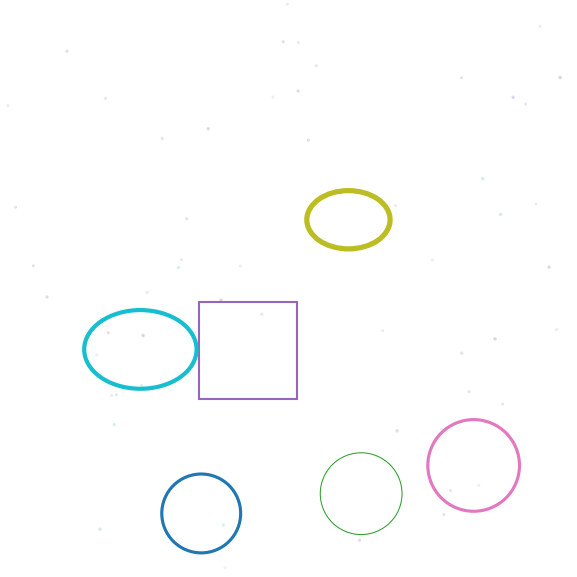[{"shape": "circle", "thickness": 1.5, "radius": 0.34, "center": [0.348, 0.11]}, {"shape": "circle", "thickness": 0.5, "radius": 0.35, "center": [0.625, 0.144]}, {"shape": "square", "thickness": 1, "radius": 0.42, "center": [0.43, 0.392]}, {"shape": "circle", "thickness": 1.5, "radius": 0.4, "center": [0.82, 0.193]}, {"shape": "oval", "thickness": 2.5, "radius": 0.36, "center": [0.603, 0.619]}, {"shape": "oval", "thickness": 2, "radius": 0.49, "center": [0.243, 0.394]}]